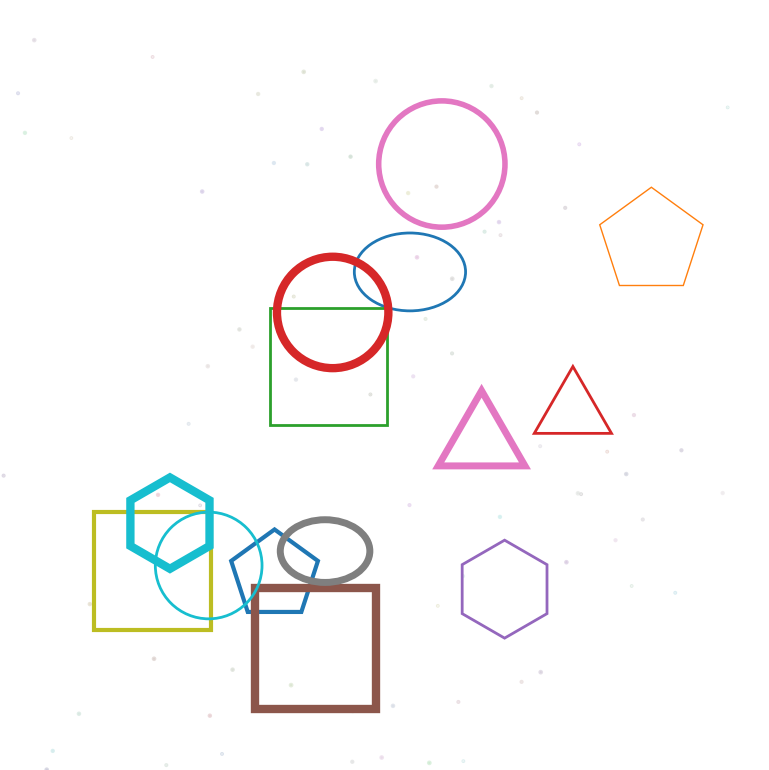[{"shape": "pentagon", "thickness": 1.5, "radius": 0.3, "center": [0.357, 0.253]}, {"shape": "oval", "thickness": 1, "radius": 0.36, "center": [0.532, 0.647]}, {"shape": "pentagon", "thickness": 0.5, "radius": 0.35, "center": [0.846, 0.686]}, {"shape": "square", "thickness": 1, "radius": 0.38, "center": [0.426, 0.524]}, {"shape": "circle", "thickness": 3, "radius": 0.36, "center": [0.432, 0.594]}, {"shape": "triangle", "thickness": 1, "radius": 0.29, "center": [0.744, 0.466]}, {"shape": "hexagon", "thickness": 1, "radius": 0.32, "center": [0.655, 0.235]}, {"shape": "square", "thickness": 3, "radius": 0.4, "center": [0.41, 0.158]}, {"shape": "triangle", "thickness": 2.5, "radius": 0.33, "center": [0.625, 0.427]}, {"shape": "circle", "thickness": 2, "radius": 0.41, "center": [0.574, 0.787]}, {"shape": "oval", "thickness": 2.5, "radius": 0.29, "center": [0.422, 0.284]}, {"shape": "square", "thickness": 1.5, "radius": 0.38, "center": [0.198, 0.258]}, {"shape": "hexagon", "thickness": 3, "radius": 0.3, "center": [0.221, 0.321]}, {"shape": "circle", "thickness": 1, "radius": 0.35, "center": [0.271, 0.266]}]